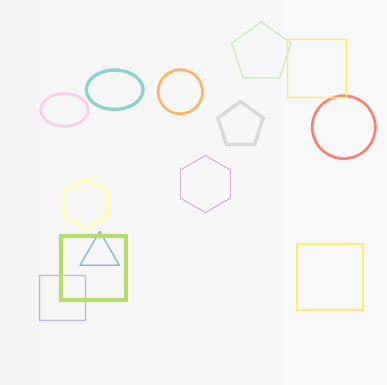[{"shape": "oval", "thickness": 2.5, "radius": 0.36, "center": [0.296, 0.767]}, {"shape": "hexagon", "thickness": 2, "radius": 0.32, "center": [0.221, 0.471]}, {"shape": "square", "thickness": 1, "radius": 0.29, "center": [0.16, 0.227]}, {"shape": "circle", "thickness": 2, "radius": 0.41, "center": [0.887, 0.67]}, {"shape": "triangle", "thickness": 1, "radius": 0.29, "center": [0.257, 0.34]}, {"shape": "circle", "thickness": 2, "radius": 0.29, "center": [0.465, 0.762]}, {"shape": "square", "thickness": 3, "radius": 0.42, "center": [0.242, 0.305]}, {"shape": "oval", "thickness": 2, "radius": 0.3, "center": [0.166, 0.715]}, {"shape": "pentagon", "thickness": 2.5, "radius": 0.31, "center": [0.621, 0.674]}, {"shape": "hexagon", "thickness": 0.5, "radius": 0.37, "center": [0.53, 0.522]}, {"shape": "pentagon", "thickness": 1, "radius": 0.4, "center": [0.675, 0.863]}, {"shape": "square", "thickness": 1.5, "radius": 0.42, "center": [0.851, 0.281]}, {"shape": "square", "thickness": 1, "radius": 0.38, "center": [0.818, 0.823]}]